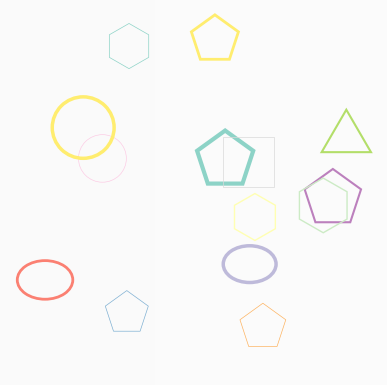[{"shape": "pentagon", "thickness": 3, "radius": 0.38, "center": [0.581, 0.585]}, {"shape": "hexagon", "thickness": 0.5, "radius": 0.29, "center": [0.333, 0.88]}, {"shape": "hexagon", "thickness": 1, "radius": 0.3, "center": [0.658, 0.436]}, {"shape": "oval", "thickness": 2.5, "radius": 0.34, "center": [0.644, 0.314]}, {"shape": "oval", "thickness": 2, "radius": 0.36, "center": [0.116, 0.273]}, {"shape": "pentagon", "thickness": 0.5, "radius": 0.29, "center": [0.327, 0.187]}, {"shape": "pentagon", "thickness": 0.5, "radius": 0.31, "center": [0.678, 0.15]}, {"shape": "triangle", "thickness": 1.5, "radius": 0.37, "center": [0.894, 0.642]}, {"shape": "circle", "thickness": 0.5, "radius": 0.31, "center": [0.264, 0.588]}, {"shape": "square", "thickness": 0.5, "radius": 0.33, "center": [0.64, 0.579]}, {"shape": "pentagon", "thickness": 1.5, "radius": 0.38, "center": [0.859, 0.485]}, {"shape": "hexagon", "thickness": 1, "radius": 0.35, "center": [0.834, 0.466]}, {"shape": "pentagon", "thickness": 2, "radius": 0.32, "center": [0.555, 0.898]}, {"shape": "circle", "thickness": 2.5, "radius": 0.4, "center": [0.215, 0.669]}]